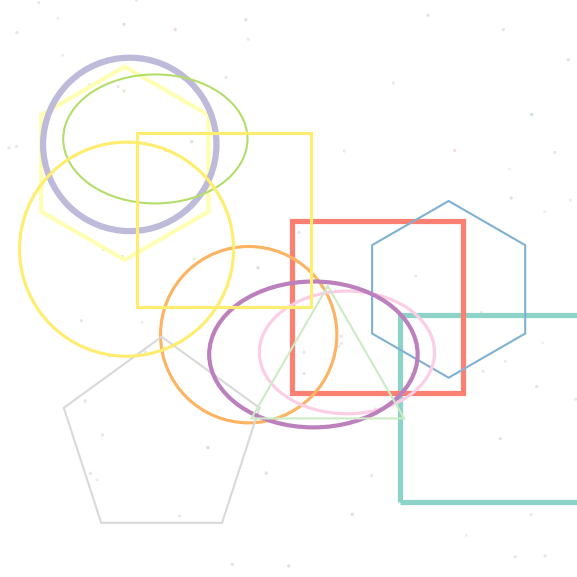[{"shape": "square", "thickness": 2.5, "radius": 0.81, "center": [0.855, 0.292]}, {"shape": "hexagon", "thickness": 2, "radius": 0.84, "center": [0.216, 0.716]}, {"shape": "circle", "thickness": 3, "radius": 0.75, "center": [0.225, 0.749]}, {"shape": "square", "thickness": 2.5, "radius": 0.74, "center": [0.654, 0.468]}, {"shape": "hexagon", "thickness": 1, "radius": 0.77, "center": [0.777, 0.498]}, {"shape": "circle", "thickness": 1.5, "radius": 0.76, "center": [0.431, 0.42]}, {"shape": "oval", "thickness": 1, "radius": 0.8, "center": [0.269, 0.759]}, {"shape": "oval", "thickness": 1.5, "radius": 0.76, "center": [0.601, 0.389]}, {"shape": "pentagon", "thickness": 1, "radius": 0.89, "center": [0.28, 0.238]}, {"shape": "oval", "thickness": 2, "radius": 0.9, "center": [0.543, 0.385]}, {"shape": "triangle", "thickness": 1, "radius": 0.76, "center": [0.568, 0.351]}, {"shape": "circle", "thickness": 1.5, "radius": 0.93, "center": [0.219, 0.568]}, {"shape": "square", "thickness": 1.5, "radius": 0.75, "center": [0.387, 0.618]}]